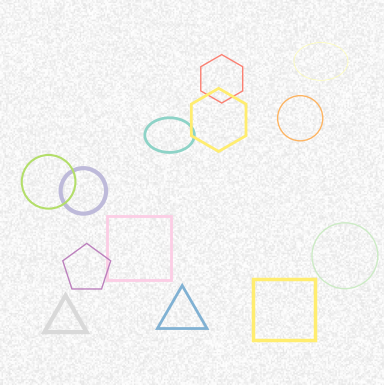[{"shape": "oval", "thickness": 2, "radius": 0.32, "center": [0.44, 0.649]}, {"shape": "oval", "thickness": 0.5, "radius": 0.35, "center": [0.834, 0.84]}, {"shape": "circle", "thickness": 3, "radius": 0.3, "center": [0.217, 0.504]}, {"shape": "hexagon", "thickness": 1, "radius": 0.31, "center": [0.576, 0.795]}, {"shape": "triangle", "thickness": 2, "radius": 0.37, "center": [0.473, 0.184]}, {"shape": "circle", "thickness": 1, "radius": 0.29, "center": [0.78, 0.693]}, {"shape": "circle", "thickness": 1.5, "radius": 0.35, "center": [0.126, 0.528]}, {"shape": "square", "thickness": 2, "radius": 0.41, "center": [0.361, 0.356]}, {"shape": "triangle", "thickness": 3, "radius": 0.32, "center": [0.17, 0.169]}, {"shape": "pentagon", "thickness": 1, "radius": 0.33, "center": [0.225, 0.302]}, {"shape": "circle", "thickness": 1, "radius": 0.43, "center": [0.896, 0.336]}, {"shape": "hexagon", "thickness": 2, "radius": 0.41, "center": [0.568, 0.689]}, {"shape": "square", "thickness": 2.5, "radius": 0.4, "center": [0.738, 0.196]}]